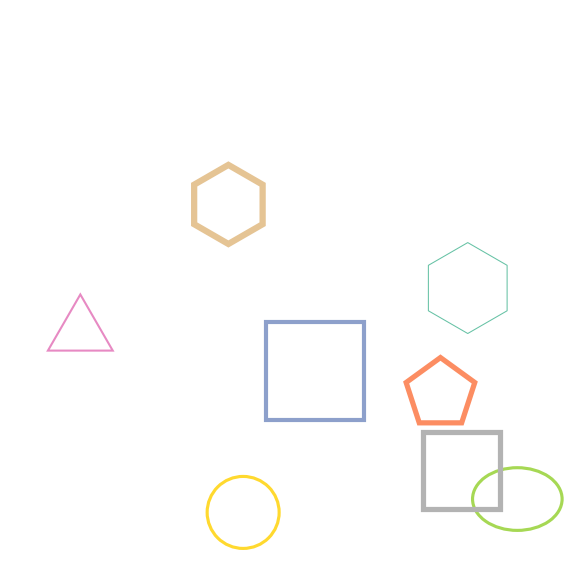[{"shape": "hexagon", "thickness": 0.5, "radius": 0.39, "center": [0.81, 0.5]}, {"shape": "pentagon", "thickness": 2.5, "radius": 0.31, "center": [0.763, 0.317]}, {"shape": "square", "thickness": 2, "radius": 0.43, "center": [0.546, 0.357]}, {"shape": "triangle", "thickness": 1, "radius": 0.32, "center": [0.139, 0.424]}, {"shape": "oval", "thickness": 1.5, "radius": 0.39, "center": [0.896, 0.135]}, {"shape": "circle", "thickness": 1.5, "radius": 0.31, "center": [0.421, 0.112]}, {"shape": "hexagon", "thickness": 3, "radius": 0.34, "center": [0.395, 0.645]}, {"shape": "square", "thickness": 2.5, "radius": 0.33, "center": [0.799, 0.185]}]